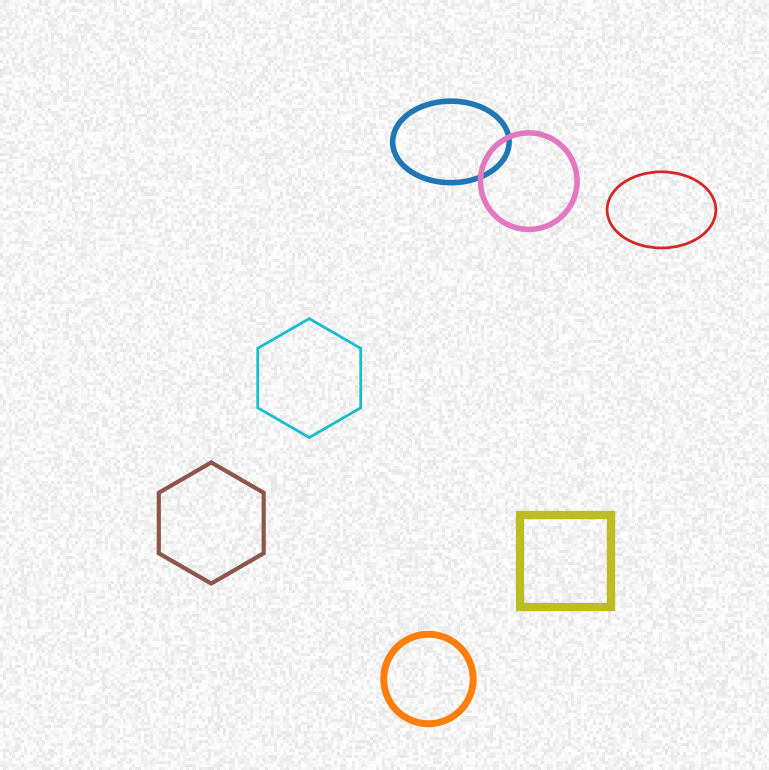[{"shape": "oval", "thickness": 2, "radius": 0.38, "center": [0.586, 0.816]}, {"shape": "circle", "thickness": 2.5, "radius": 0.29, "center": [0.556, 0.118]}, {"shape": "oval", "thickness": 1, "radius": 0.35, "center": [0.859, 0.727]}, {"shape": "hexagon", "thickness": 1.5, "radius": 0.39, "center": [0.274, 0.321]}, {"shape": "circle", "thickness": 2, "radius": 0.31, "center": [0.687, 0.765]}, {"shape": "square", "thickness": 3, "radius": 0.3, "center": [0.734, 0.272]}, {"shape": "hexagon", "thickness": 1, "radius": 0.39, "center": [0.402, 0.509]}]